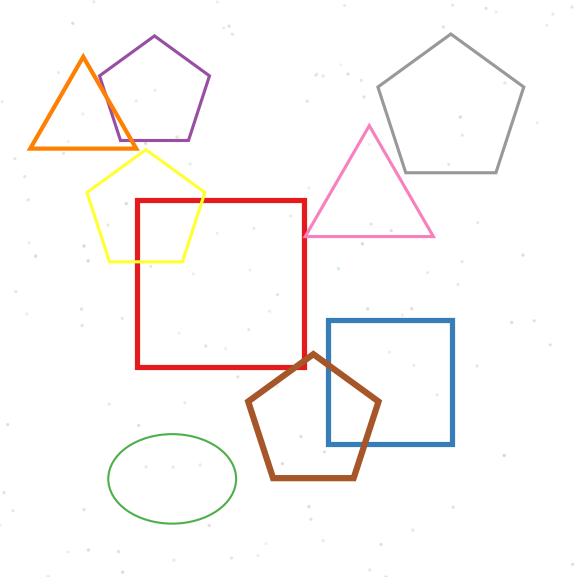[{"shape": "square", "thickness": 2.5, "radius": 0.72, "center": [0.382, 0.508]}, {"shape": "square", "thickness": 2.5, "radius": 0.54, "center": [0.675, 0.337]}, {"shape": "oval", "thickness": 1, "radius": 0.55, "center": [0.298, 0.17]}, {"shape": "pentagon", "thickness": 1.5, "radius": 0.5, "center": [0.268, 0.837]}, {"shape": "triangle", "thickness": 2, "radius": 0.53, "center": [0.144, 0.795]}, {"shape": "pentagon", "thickness": 1.5, "radius": 0.54, "center": [0.253, 0.633]}, {"shape": "pentagon", "thickness": 3, "radius": 0.59, "center": [0.543, 0.267]}, {"shape": "triangle", "thickness": 1.5, "radius": 0.64, "center": [0.639, 0.654]}, {"shape": "pentagon", "thickness": 1.5, "radius": 0.66, "center": [0.781, 0.807]}]